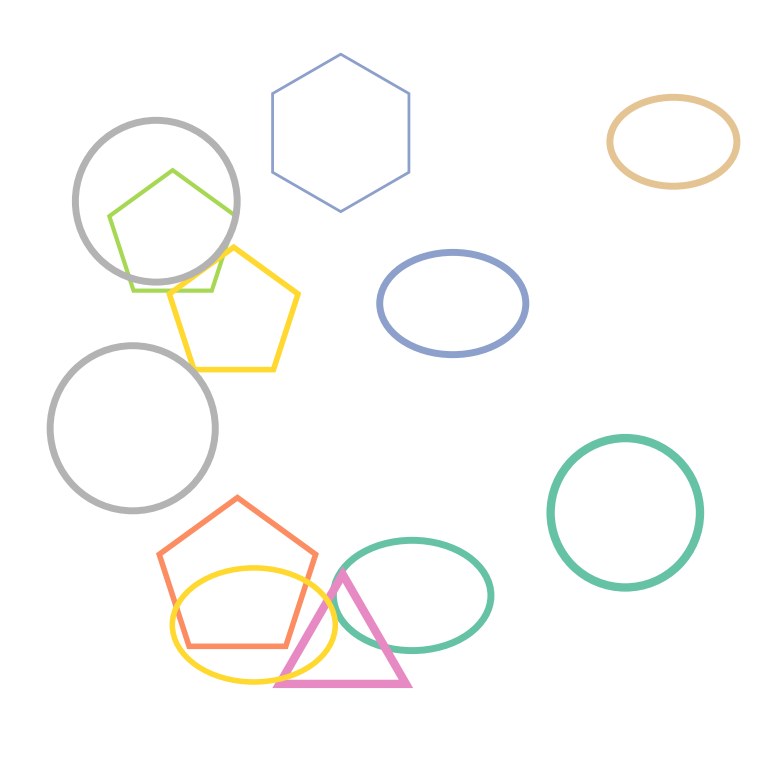[{"shape": "circle", "thickness": 3, "radius": 0.49, "center": [0.812, 0.334]}, {"shape": "oval", "thickness": 2.5, "radius": 0.51, "center": [0.535, 0.227]}, {"shape": "pentagon", "thickness": 2, "radius": 0.53, "center": [0.308, 0.247]}, {"shape": "hexagon", "thickness": 1, "radius": 0.51, "center": [0.443, 0.827]}, {"shape": "oval", "thickness": 2.5, "radius": 0.47, "center": [0.588, 0.606]}, {"shape": "triangle", "thickness": 3, "radius": 0.47, "center": [0.445, 0.159]}, {"shape": "pentagon", "thickness": 1.5, "radius": 0.43, "center": [0.224, 0.693]}, {"shape": "oval", "thickness": 2, "radius": 0.53, "center": [0.33, 0.188]}, {"shape": "pentagon", "thickness": 2, "radius": 0.44, "center": [0.304, 0.591]}, {"shape": "oval", "thickness": 2.5, "radius": 0.41, "center": [0.875, 0.816]}, {"shape": "circle", "thickness": 2.5, "radius": 0.53, "center": [0.203, 0.739]}, {"shape": "circle", "thickness": 2.5, "radius": 0.54, "center": [0.172, 0.444]}]